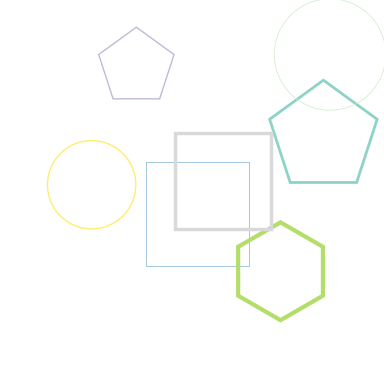[{"shape": "pentagon", "thickness": 2, "radius": 0.73, "center": [0.84, 0.645]}, {"shape": "pentagon", "thickness": 1, "radius": 0.51, "center": [0.354, 0.826]}, {"shape": "square", "thickness": 0.5, "radius": 0.67, "center": [0.514, 0.444]}, {"shape": "hexagon", "thickness": 3, "radius": 0.64, "center": [0.729, 0.295]}, {"shape": "square", "thickness": 2.5, "radius": 0.62, "center": [0.58, 0.531]}, {"shape": "circle", "thickness": 0.5, "radius": 0.72, "center": [0.857, 0.858]}, {"shape": "circle", "thickness": 1, "radius": 0.57, "center": [0.238, 0.52]}]